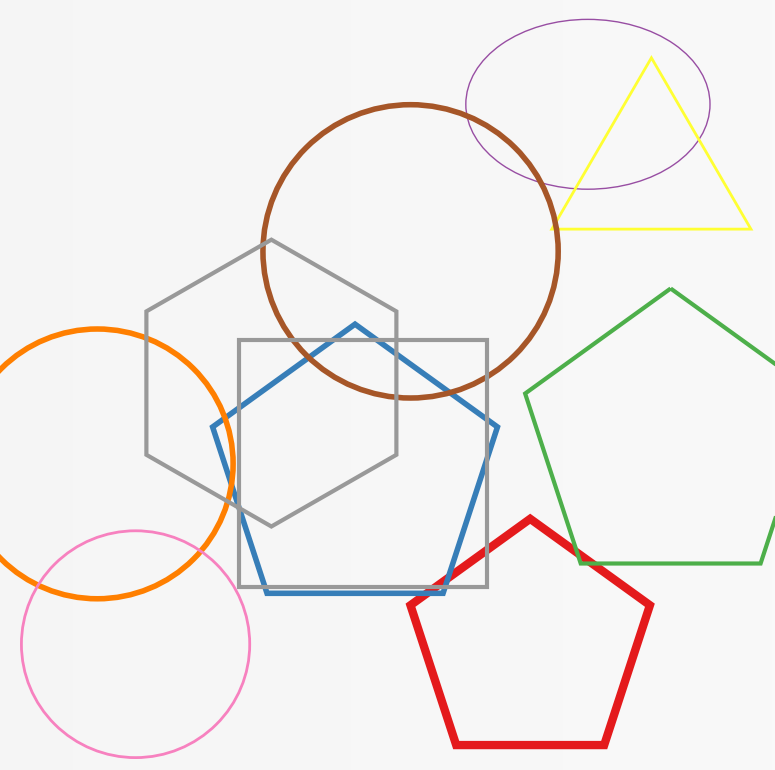[{"shape": "pentagon", "thickness": 3, "radius": 0.81, "center": [0.684, 0.164]}, {"shape": "pentagon", "thickness": 2, "radius": 0.97, "center": [0.458, 0.386]}, {"shape": "pentagon", "thickness": 1.5, "radius": 0.99, "center": [0.865, 0.428]}, {"shape": "oval", "thickness": 0.5, "radius": 0.79, "center": [0.759, 0.865]}, {"shape": "circle", "thickness": 2, "radius": 0.88, "center": [0.126, 0.398]}, {"shape": "triangle", "thickness": 1, "radius": 0.74, "center": [0.841, 0.777]}, {"shape": "circle", "thickness": 2, "radius": 0.95, "center": [0.53, 0.674]}, {"shape": "circle", "thickness": 1, "radius": 0.74, "center": [0.175, 0.163]}, {"shape": "square", "thickness": 1.5, "radius": 0.8, "center": [0.469, 0.398]}, {"shape": "hexagon", "thickness": 1.5, "radius": 0.93, "center": [0.35, 0.502]}]